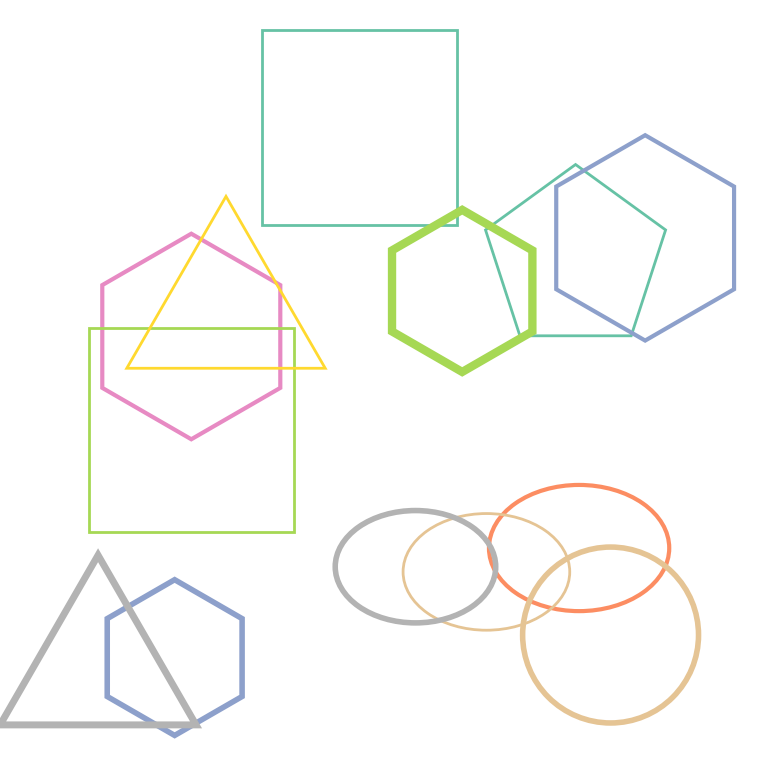[{"shape": "pentagon", "thickness": 1, "radius": 0.61, "center": [0.747, 0.663]}, {"shape": "square", "thickness": 1, "radius": 0.63, "center": [0.467, 0.835]}, {"shape": "oval", "thickness": 1.5, "radius": 0.59, "center": [0.752, 0.288]}, {"shape": "hexagon", "thickness": 2, "radius": 0.51, "center": [0.227, 0.146]}, {"shape": "hexagon", "thickness": 1.5, "radius": 0.67, "center": [0.838, 0.691]}, {"shape": "hexagon", "thickness": 1.5, "radius": 0.67, "center": [0.248, 0.563]}, {"shape": "hexagon", "thickness": 3, "radius": 0.53, "center": [0.6, 0.622]}, {"shape": "square", "thickness": 1, "radius": 0.66, "center": [0.249, 0.442]}, {"shape": "triangle", "thickness": 1, "radius": 0.74, "center": [0.294, 0.596]}, {"shape": "oval", "thickness": 1, "radius": 0.54, "center": [0.632, 0.257]}, {"shape": "circle", "thickness": 2, "radius": 0.57, "center": [0.793, 0.175]}, {"shape": "triangle", "thickness": 2.5, "radius": 0.73, "center": [0.127, 0.132]}, {"shape": "oval", "thickness": 2, "radius": 0.52, "center": [0.54, 0.264]}]